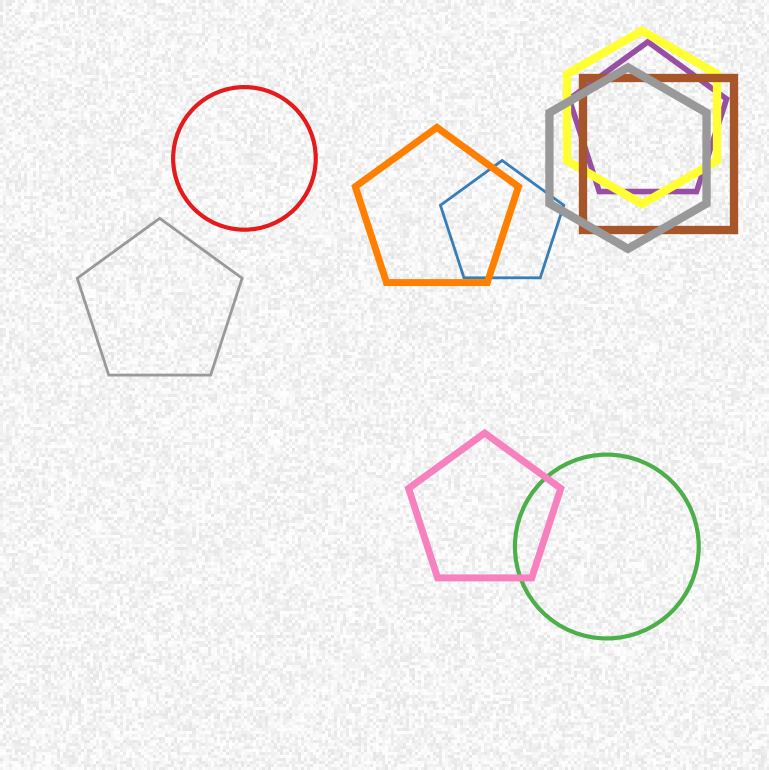[{"shape": "circle", "thickness": 1.5, "radius": 0.46, "center": [0.317, 0.794]}, {"shape": "pentagon", "thickness": 1, "radius": 0.42, "center": [0.652, 0.707]}, {"shape": "circle", "thickness": 1.5, "radius": 0.6, "center": [0.788, 0.29]}, {"shape": "pentagon", "thickness": 2, "radius": 0.54, "center": [0.841, 0.838]}, {"shape": "pentagon", "thickness": 2.5, "radius": 0.56, "center": [0.567, 0.723]}, {"shape": "hexagon", "thickness": 3, "radius": 0.56, "center": [0.834, 0.848]}, {"shape": "square", "thickness": 3, "radius": 0.49, "center": [0.856, 0.8]}, {"shape": "pentagon", "thickness": 2.5, "radius": 0.52, "center": [0.629, 0.334]}, {"shape": "hexagon", "thickness": 3, "radius": 0.59, "center": [0.816, 0.795]}, {"shape": "pentagon", "thickness": 1, "radius": 0.56, "center": [0.207, 0.604]}]